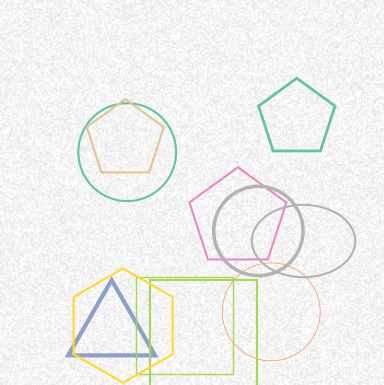[{"shape": "circle", "thickness": 1.5, "radius": 0.64, "center": [0.33, 0.605]}, {"shape": "pentagon", "thickness": 2, "radius": 0.52, "center": [0.771, 0.692]}, {"shape": "circle", "thickness": 0.5, "radius": 0.64, "center": [0.705, 0.19]}, {"shape": "triangle", "thickness": 3, "radius": 0.65, "center": [0.29, 0.142]}, {"shape": "pentagon", "thickness": 1.5, "radius": 0.66, "center": [0.618, 0.433]}, {"shape": "square", "thickness": 1, "radius": 0.62, "center": [0.479, 0.154]}, {"shape": "square", "thickness": 1.5, "radius": 0.7, "center": [0.529, 0.133]}, {"shape": "hexagon", "thickness": 1.5, "radius": 0.74, "center": [0.32, 0.154]}, {"shape": "pentagon", "thickness": 1.5, "radius": 0.53, "center": [0.325, 0.637]}, {"shape": "oval", "thickness": 1.5, "radius": 0.67, "center": [0.788, 0.374]}, {"shape": "circle", "thickness": 2.5, "radius": 0.58, "center": [0.671, 0.4]}]